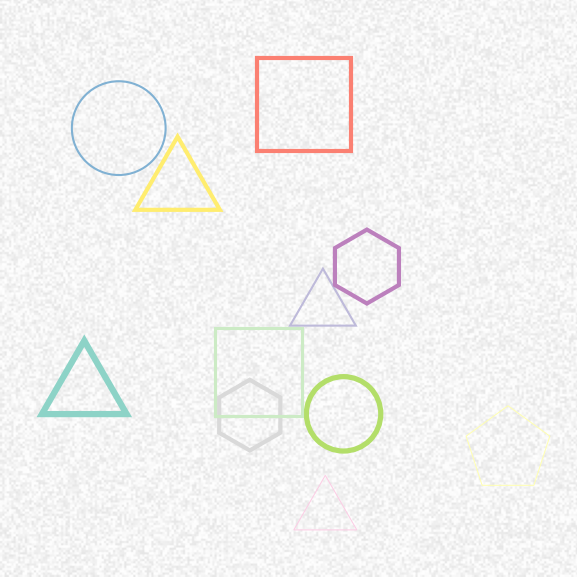[{"shape": "triangle", "thickness": 3, "radius": 0.42, "center": [0.146, 0.324]}, {"shape": "pentagon", "thickness": 0.5, "radius": 0.38, "center": [0.88, 0.22]}, {"shape": "triangle", "thickness": 1, "radius": 0.33, "center": [0.559, 0.468]}, {"shape": "square", "thickness": 2, "radius": 0.4, "center": [0.527, 0.818]}, {"shape": "circle", "thickness": 1, "radius": 0.41, "center": [0.206, 0.777]}, {"shape": "circle", "thickness": 2.5, "radius": 0.32, "center": [0.595, 0.283]}, {"shape": "triangle", "thickness": 0.5, "radius": 0.31, "center": [0.563, 0.113]}, {"shape": "hexagon", "thickness": 2, "radius": 0.31, "center": [0.433, 0.28]}, {"shape": "hexagon", "thickness": 2, "radius": 0.32, "center": [0.635, 0.538]}, {"shape": "square", "thickness": 1.5, "radius": 0.38, "center": [0.447, 0.355]}, {"shape": "triangle", "thickness": 2, "radius": 0.42, "center": [0.308, 0.678]}]